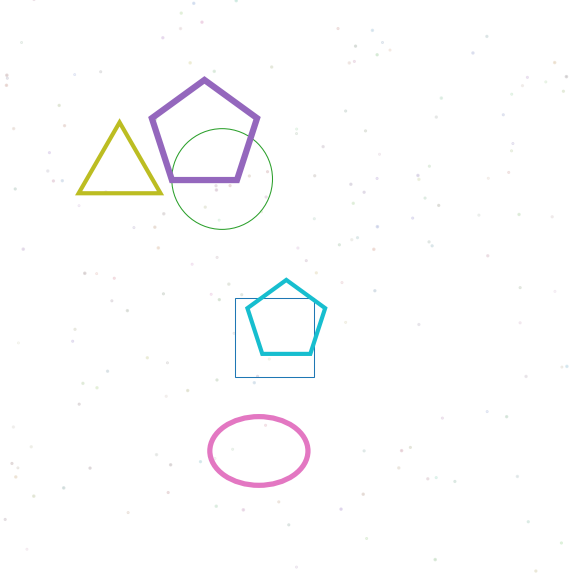[{"shape": "square", "thickness": 0.5, "radius": 0.34, "center": [0.475, 0.415]}, {"shape": "circle", "thickness": 0.5, "radius": 0.44, "center": [0.385, 0.689]}, {"shape": "pentagon", "thickness": 3, "radius": 0.48, "center": [0.354, 0.765]}, {"shape": "oval", "thickness": 2.5, "radius": 0.42, "center": [0.448, 0.218]}, {"shape": "triangle", "thickness": 2, "radius": 0.41, "center": [0.207, 0.705]}, {"shape": "pentagon", "thickness": 2, "radius": 0.35, "center": [0.496, 0.444]}]